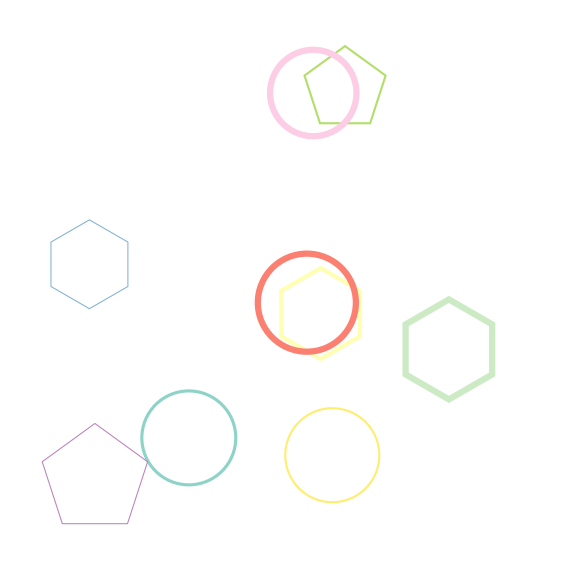[{"shape": "circle", "thickness": 1.5, "radius": 0.41, "center": [0.327, 0.241]}, {"shape": "hexagon", "thickness": 2, "radius": 0.39, "center": [0.555, 0.456]}, {"shape": "circle", "thickness": 3, "radius": 0.42, "center": [0.531, 0.475]}, {"shape": "hexagon", "thickness": 0.5, "radius": 0.38, "center": [0.155, 0.542]}, {"shape": "pentagon", "thickness": 1, "radius": 0.37, "center": [0.598, 0.845]}, {"shape": "circle", "thickness": 3, "radius": 0.37, "center": [0.542, 0.838]}, {"shape": "pentagon", "thickness": 0.5, "radius": 0.48, "center": [0.164, 0.17]}, {"shape": "hexagon", "thickness": 3, "radius": 0.43, "center": [0.777, 0.394]}, {"shape": "circle", "thickness": 1, "radius": 0.41, "center": [0.575, 0.211]}]